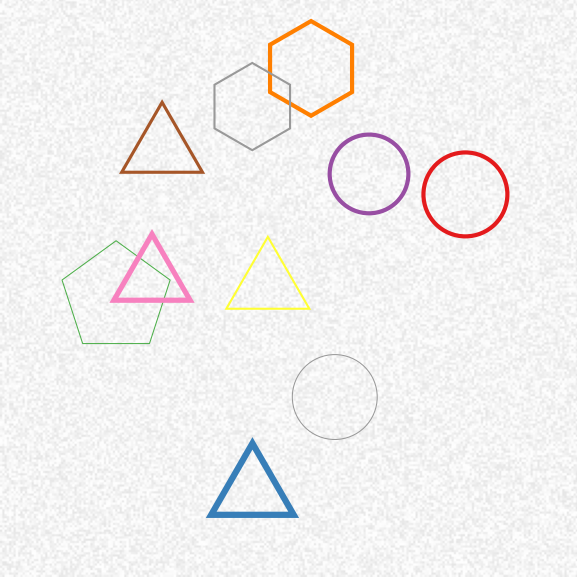[{"shape": "circle", "thickness": 2, "radius": 0.36, "center": [0.806, 0.662]}, {"shape": "triangle", "thickness": 3, "radius": 0.41, "center": [0.437, 0.149]}, {"shape": "pentagon", "thickness": 0.5, "radius": 0.49, "center": [0.201, 0.484]}, {"shape": "circle", "thickness": 2, "radius": 0.34, "center": [0.639, 0.698]}, {"shape": "hexagon", "thickness": 2, "radius": 0.41, "center": [0.539, 0.881]}, {"shape": "triangle", "thickness": 1, "radius": 0.41, "center": [0.464, 0.506]}, {"shape": "triangle", "thickness": 1.5, "radius": 0.4, "center": [0.281, 0.741]}, {"shape": "triangle", "thickness": 2.5, "radius": 0.38, "center": [0.263, 0.517]}, {"shape": "circle", "thickness": 0.5, "radius": 0.37, "center": [0.58, 0.312]}, {"shape": "hexagon", "thickness": 1, "radius": 0.38, "center": [0.437, 0.815]}]